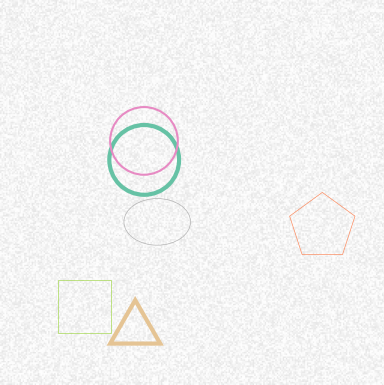[{"shape": "circle", "thickness": 3, "radius": 0.45, "center": [0.375, 0.585]}, {"shape": "pentagon", "thickness": 0.5, "radius": 0.45, "center": [0.837, 0.411]}, {"shape": "circle", "thickness": 1.5, "radius": 0.44, "center": [0.374, 0.634]}, {"shape": "square", "thickness": 0.5, "radius": 0.34, "center": [0.22, 0.203]}, {"shape": "triangle", "thickness": 3, "radius": 0.38, "center": [0.351, 0.145]}, {"shape": "oval", "thickness": 0.5, "radius": 0.43, "center": [0.408, 0.424]}]